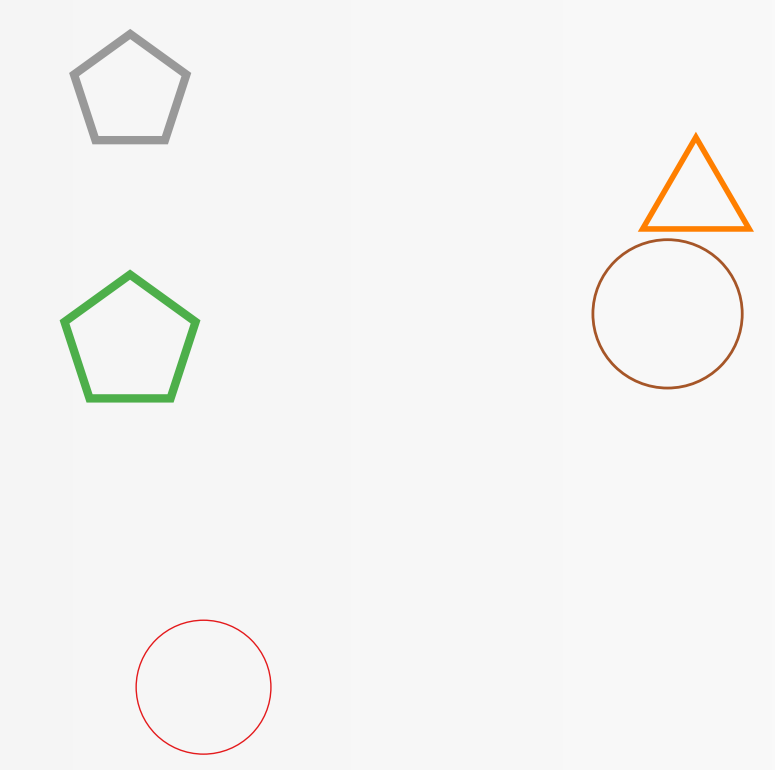[{"shape": "circle", "thickness": 0.5, "radius": 0.43, "center": [0.263, 0.108]}, {"shape": "pentagon", "thickness": 3, "radius": 0.44, "center": [0.168, 0.555]}, {"shape": "triangle", "thickness": 2, "radius": 0.4, "center": [0.898, 0.742]}, {"shape": "circle", "thickness": 1, "radius": 0.48, "center": [0.861, 0.592]}, {"shape": "pentagon", "thickness": 3, "radius": 0.38, "center": [0.168, 0.88]}]